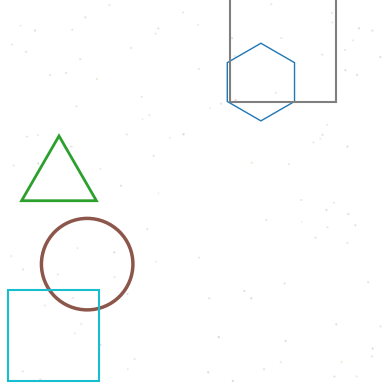[{"shape": "hexagon", "thickness": 1, "radius": 0.5, "center": [0.678, 0.787]}, {"shape": "triangle", "thickness": 2, "radius": 0.56, "center": [0.153, 0.535]}, {"shape": "circle", "thickness": 2.5, "radius": 0.59, "center": [0.226, 0.314]}, {"shape": "square", "thickness": 1.5, "radius": 0.69, "center": [0.734, 0.872]}, {"shape": "square", "thickness": 1.5, "radius": 0.59, "center": [0.139, 0.128]}]